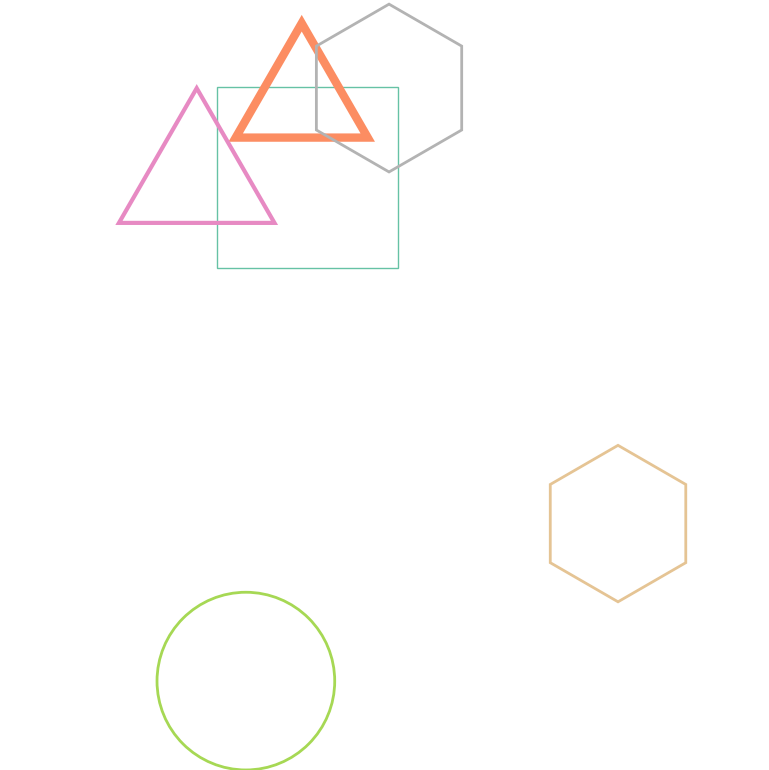[{"shape": "square", "thickness": 0.5, "radius": 0.59, "center": [0.399, 0.77]}, {"shape": "triangle", "thickness": 3, "radius": 0.5, "center": [0.392, 0.871]}, {"shape": "triangle", "thickness": 1.5, "radius": 0.58, "center": [0.255, 0.769]}, {"shape": "circle", "thickness": 1, "radius": 0.58, "center": [0.319, 0.115]}, {"shape": "hexagon", "thickness": 1, "radius": 0.51, "center": [0.803, 0.32]}, {"shape": "hexagon", "thickness": 1, "radius": 0.54, "center": [0.505, 0.886]}]